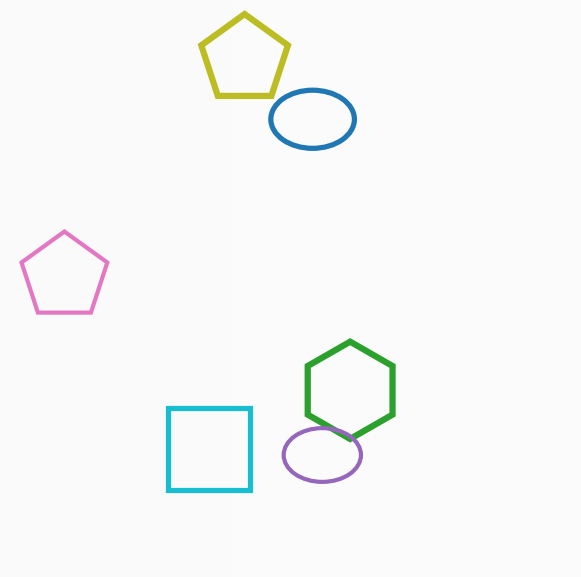[{"shape": "oval", "thickness": 2.5, "radius": 0.36, "center": [0.538, 0.793]}, {"shape": "hexagon", "thickness": 3, "radius": 0.42, "center": [0.602, 0.323]}, {"shape": "oval", "thickness": 2, "radius": 0.33, "center": [0.555, 0.211]}, {"shape": "pentagon", "thickness": 2, "radius": 0.39, "center": [0.111, 0.521]}, {"shape": "pentagon", "thickness": 3, "radius": 0.39, "center": [0.421, 0.896]}, {"shape": "square", "thickness": 2.5, "radius": 0.35, "center": [0.359, 0.222]}]